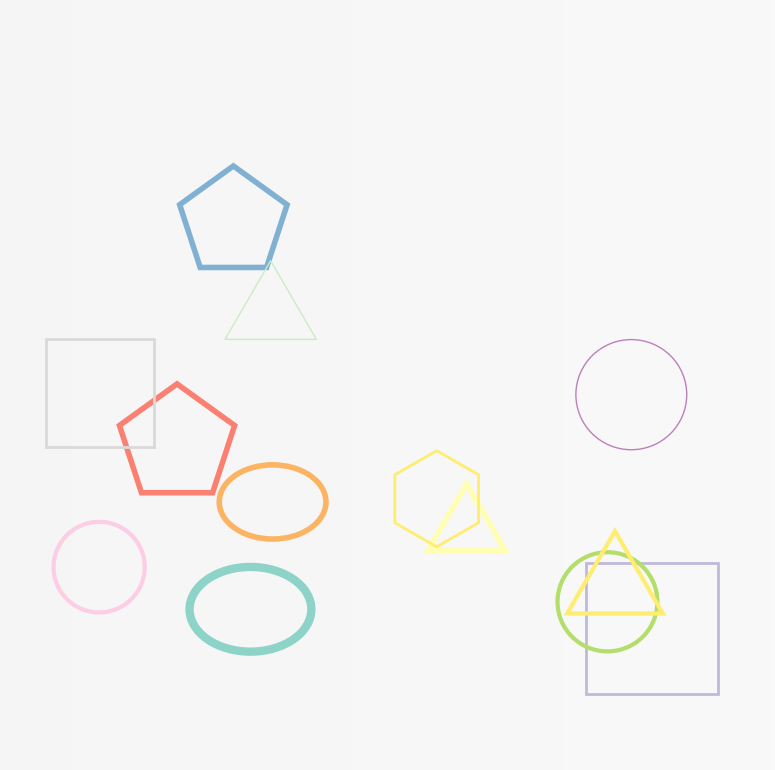[{"shape": "oval", "thickness": 3, "radius": 0.39, "center": [0.323, 0.209]}, {"shape": "triangle", "thickness": 2, "radius": 0.29, "center": [0.602, 0.314]}, {"shape": "square", "thickness": 1, "radius": 0.43, "center": [0.841, 0.184]}, {"shape": "pentagon", "thickness": 2, "radius": 0.39, "center": [0.228, 0.423]}, {"shape": "pentagon", "thickness": 2, "radius": 0.36, "center": [0.301, 0.712]}, {"shape": "oval", "thickness": 2, "radius": 0.34, "center": [0.352, 0.348]}, {"shape": "circle", "thickness": 1.5, "radius": 0.32, "center": [0.784, 0.218]}, {"shape": "circle", "thickness": 1.5, "radius": 0.29, "center": [0.128, 0.263]}, {"shape": "square", "thickness": 1, "radius": 0.35, "center": [0.129, 0.489]}, {"shape": "circle", "thickness": 0.5, "radius": 0.36, "center": [0.815, 0.487]}, {"shape": "triangle", "thickness": 0.5, "radius": 0.34, "center": [0.349, 0.593]}, {"shape": "triangle", "thickness": 1.5, "radius": 0.36, "center": [0.794, 0.239]}, {"shape": "hexagon", "thickness": 1, "radius": 0.31, "center": [0.563, 0.352]}]